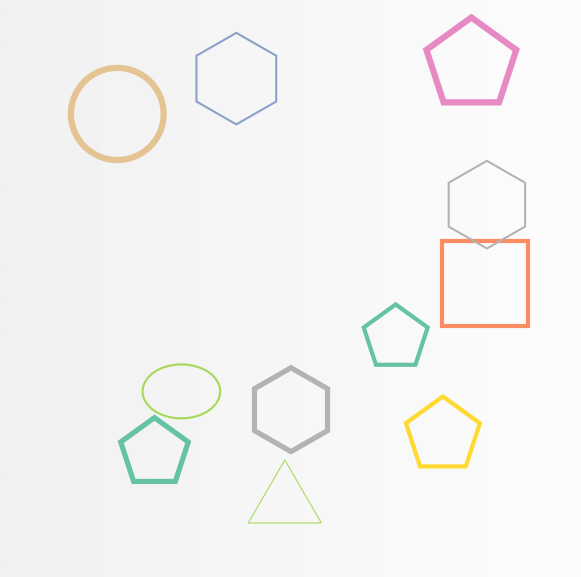[{"shape": "pentagon", "thickness": 2, "radius": 0.29, "center": [0.681, 0.414]}, {"shape": "pentagon", "thickness": 2.5, "radius": 0.31, "center": [0.266, 0.215]}, {"shape": "square", "thickness": 2, "radius": 0.37, "center": [0.834, 0.508]}, {"shape": "hexagon", "thickness": 1, "radius": 0.4, "center": [0.407, 0.863]}, {"shape": "pentagon", "thickness": 3, "radius": 0.41, "center": [0.811, 0.888]}, {"shape": "oval", "thickness": 1, "radius": 0.33, "center": [0.312, 0.321]}, {"shape": "triangle", "thickness": 0.5, "radius": 0.36, "center": [0.49, 0.13]}, {"shape": "pentagon", "thickness": 2, "radius": 0.33, "center": [0.762, 0.246]}, {"shape": "circle", "thickness": 3, "radius": 0.4, "center": [0.202, 0.802]}, {"shape": "hexagon", "thickness": 2.5, "radius": 0.36, "center": [0.501, 0.29]}, {"shape": "hexagon", "thickness": 1, "radius": 0.38, "center": [0.838, 0.645]}]